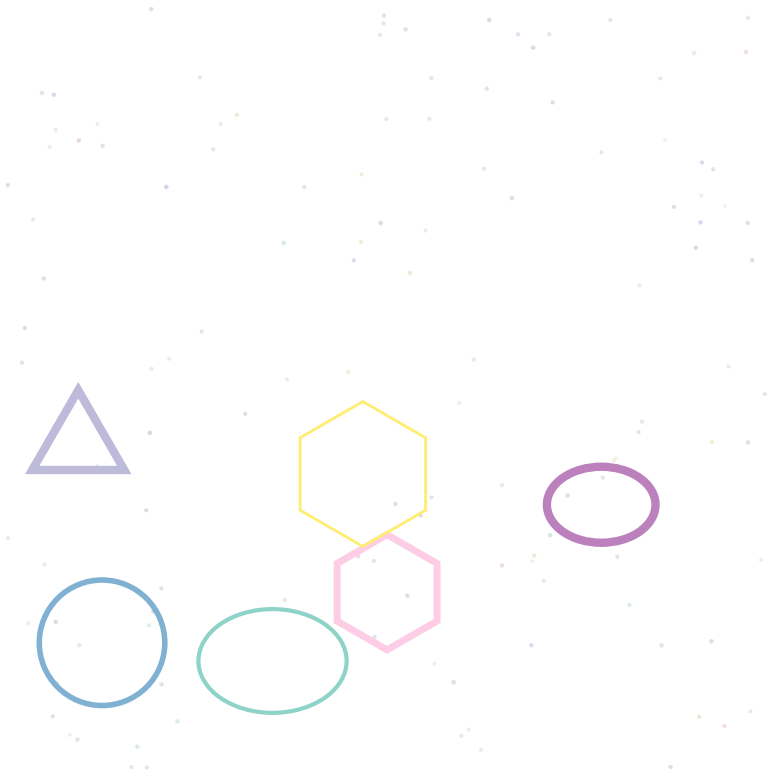[{"shape": "oval", "thickness": 1.5, "radius": 0.48, "center": [0.354, 0.142]}, {"shape": "triangle", "thickness": 3, "radius": 0.35, "center": [0.102, 0.424]}, {"shape": "circle", "thickness": 2, "radius": 0.41, "center": [0.133, 0.165]}, {"shape": "hexagon", "thickness": 2.5, "radius": 0.37, "center": [0.503, 0.231]}, {"shape": "oval", "thickness": 3, "radius": 0.35, "center": [0.781, 0.344]}, {"shape": "hexagon", "thickness": 1, "radius": 0.47, "center": [0.471, 0.384]}]